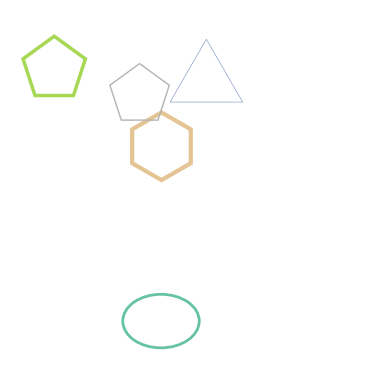[{"shape": "oval", "thickness": 2, "radius": 0.5, "center": [0.418, 0.166]}, {"shape": "triangle", "thickness": 0.5, "radius": 0.54, "center": [0.536, 0.789]}, {"shape": "pentagon", "thickness": 2.5, "radius": 0.43, "center": [0.141, 0.821]}, {"shape": "hexagon", "thickness": 3, "radius": 0.44, "center": [0.419, 0.62]}, {"shape": "pentagon", "thickness": 1, "radius": 0.41, "center": [0.363, 0.754]}]